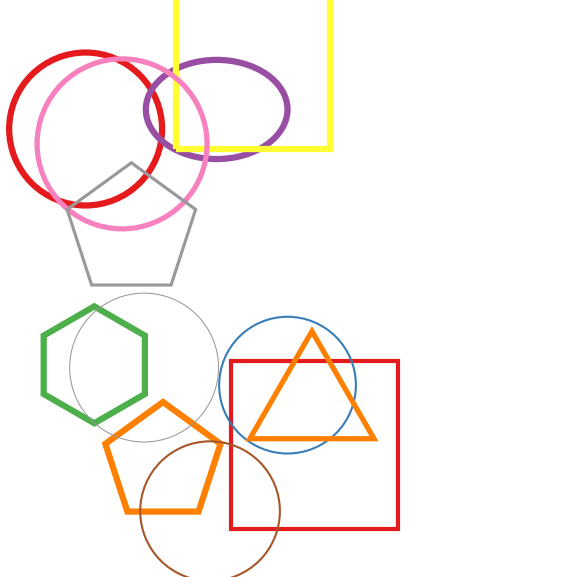[{"shape": "circle", "thickness": 3, "radius": 0.66, "center": [0.148, 0.776]}, {"shape": "square", "thickness": 2, "radius": 0.72, "center": [0.545, 0.228]}, {"shape": "circle", "thickness": 1, "radius": 0.59, "center": [0.498, 0.332]}, {"shape": "hexagon", "thickness": 3, "radius": 0.51, "center": [0.163, 0.367]}, {"shape": "oval", "thickness": 3, "radius": 0.61, "center": [0.375, 0.81]}, {"shape": "triangle", "thickness": 2.5, "radius": 0.62, "center": [0.54, 0.302]}, {"shape": "pentagon", "thickness": 3, "radius": 0.52, "center": [0.282, 0.198]}, {"shape": "square", "thickness": 3, "radius": 0.67, "center": [0.438, 0.875]}, {"shape": "circle", "thickness": 1, "radius": 0.6, "center": [0.364, 0.114]}, {"shape": "circle", "thickness": 2.5, "radius": 0.74, "center": [0.211, 0.75]}, {"shape": "circle", "thickness": 0.5, "radius": 0.64, "center": [0.25, 0.363]}, {"shape": "pentagon", "thickness": 1.5, "radius": 0.59, "center": [0.227, 0.6]}]